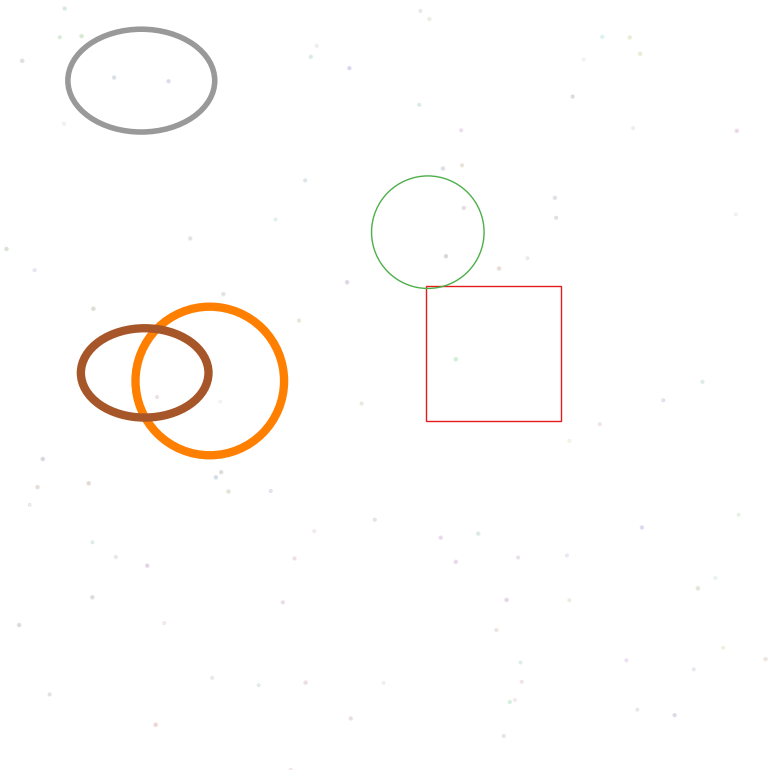[{"shape": "square", "thickness": 0.5, "radius": 0.44, "center": [0.641, 0.541]}, {"shape": "circle", "thickness": 0.5, "radius": 0.37, "center": [0.556, 0.698]}, {"shape": "circle", "thickness": 3, "radius": 0.48, "center": [0.272, 0.505]}, {"shape": "oval", "thickness": 3, "radius": 0.41, "center": [0.188, 0.516]}, {"shape": "oval", "thickness": 2, "radius": 0.48, "center": [0.184, 0.895]}]